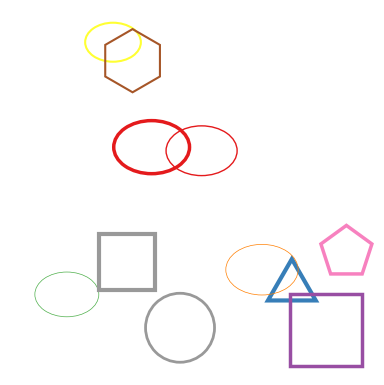[{"shape": "oval", "thickness": 1, "radius": 0.46, "center": [0.524, 0.608]}, {"shape": "oval", "thickness": 2.5, "radius": 0.49, "center": [0.394, 0.618]}, {"shape": "triangle", "thickness": 3, "radius": 0.36, "center": [0.758, 0.255]}, {"shape": "oval", "thickness": 0.5, "radius": 0.42, "center": [0.174, 0.235]}, {"shape": "square", "thickness": 2.5, "radius": 0.47, "center": [0.847, 0.143]}, {"shape": "oval", "thickness": 0.5, "radius": 0.47, "center": [0.68, 0.3]}, {"shape": "oval", "thickness": 1.5, "radius": 0.36, "center": [0.294, 0.89]}, {"shape": "hexagon", "thickness": 1.5, "radius": 0.41, "center": [0.344, 0.842]}, {"shape": "pentagon", "thickness": 2.5, "radius": 0.35, "center": [0.9, 0.345]}, {"shape": "square", "thickness": 3, "radius": 0.37, "center": [0.329, 0.319]}, {"shape": "circle", "thickness": 2, "radius": 0.45, "center": [0.468, 0.149]}]